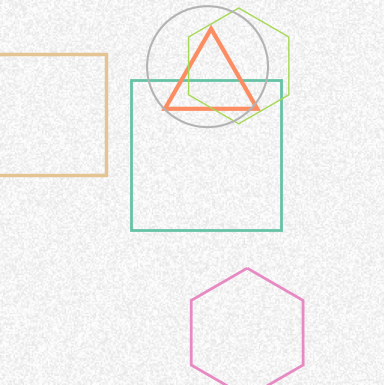[{"shape": "square", "thickness": 2, "radius": 0.98, "center": [0.535, 0.597]}, {"shape": "triangle", "thickness": 3, "radius": 0.69, "center": [0.548, 0.787]}, {"shape": "hexagon", "thickness": 2, "radius": 0.84, "center": [0.642, 0.136]}, {"shape": "hexagon", "thickness": 1, "radius": 0.75, "center": [0.62, 0.829]}, {"shape": "square", "thickness": 2.5, "radius": 0.78, "center": [0.12, 0.703]}, {"shape": "circle", "thickness": 1.5, "radius": 0.79, "center": [0.539, 0.827]}]